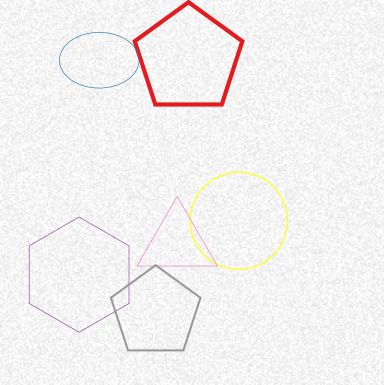[{"shape": "pentagon", "thickness": 3, "radius": 0.73, "center": [0.49, 0.847]}, {"shape": "oval", "thickness": 0.5, "radius": 0.52, "center": [0.258, 0.844]}, {"shape": "hexagon", "thickness": 0.5, "radius": 0.75, "center": [0.205, 0.287]}, {"shape": "circle", "thickness": 1, "radius": 0.63, "center": [0.62, 0.427]}, {"shape": "triangle", "thickness": 0.5, "radius": 0.6, "center": [0.46, 0.369]}, {"shape": "pentagon", "thickness": 1.5, "radius": 0.61, "center": [0.404, 0.189]}]